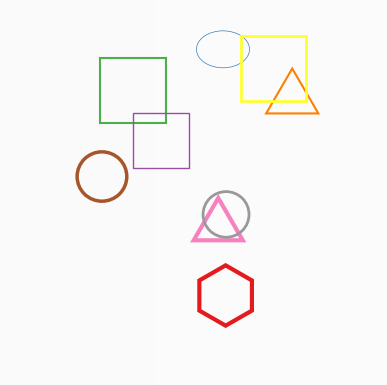[{"shape": "hexagon", "thickness": 3, "radius": 0.39, "center": [0.582, 0.232]}, {"shape": "oval", "thickness": 0.5, "radius": 0.34, "center": [0.575, 0.872]}, {"shape": "square", "thickness": 1.5, "radius": 0.42, "center": [0.344, 0.764]}, {"shape": "square", "thickness": 1, "radius": 0.36, "center": [0.415, 0.635]}, {"shape": "triangle", "thickness": 1.5, "radius": 0.39, "center": [0.754, 0.744]}, {"shape": "square", "thickness": 2, "radius": 0.42, "center": [0.705, 0.822]}, {"shape": "circle", "thickness": 2.5, "radius": 0.32, "center": [0.263, 0.542]}, {"shape": "triangle", "thickness": 3, "radius": 0.37, "center": [0.563, 0.412]}, {"shape": "circle", "thickness": 2, "radius": 0.3, "center": [0.583, 0.443]}]